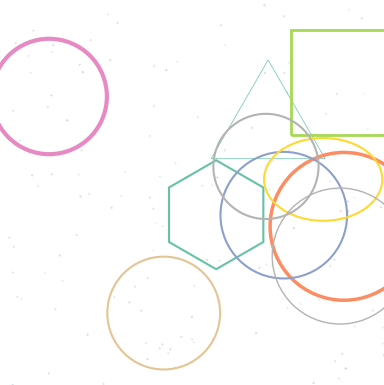[{"shape": "triangle", "thickness": 0.5, "radius": 0.85, "center": [0.696, 0.673]}, {"shape": "hexagon", "thickness": 1.5, "radius": 0.71, "center": [0.561, 0.442]}, {"shape": "circle", "thickness": 2.5, "radius": 0.96, "center": [0.894, 0.412]}, {"shape": "circle", "thickness": 1.5, "radius": 0.82, "center": [0.737, 0.441]}, {"shape": "circle", "thickness": 3, "radius": 0.75, "center": [0.128, 0.749]}, {"shape": "square", "thickness": 2, "radius": 0.69, "center": [0.893, 0.786]}, {"shape": "oval", "thickness": 1.5, "radius": 0.77, "center": [0.839, 0.534]}, {"shape": "circle", "thickness": 1.5, "radius": 0.73, "center": [0.425, 0.187]}, {"shape": "circle", "thickness": 1, "radius": 0.88, "center": [0.884, 0.335]}, {"shape": "circle", "thickness": 1.5, "radius": 0.68, "center": [0.691, 0.568]}]